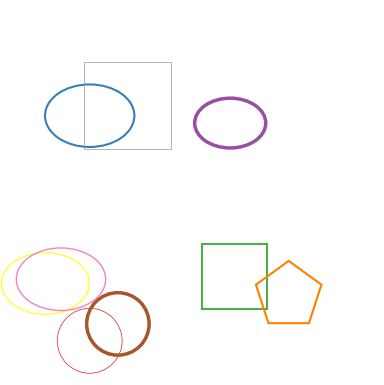[{"shape": "circle", "thickness": 0.5, "radius": 0.42, "center": [0.233, 0.115]}, {"shape": "oval", "thickness": 1.5, "radius": 0.58, "center": [0.233, 0.699]}, {"shape": "square", "thickness": 1.5, "radius": 0.42, "center": [0.609, 0.282]}, {"shape": "oval", "thickness": 2.5, "radius": 0.46, "center": [0.598, 0.68]}, {"shape": "pentagon", "thickness": 1.5, "radius": 0.45, "center": [0.75, 0.233]}, {"shape": "oval", "thickness": 1, "radius": 0.57, "center": [0.118, 0.264]}, {"shape": "circle", "thickness": 2.5, "radius": 0.41, "center": [0.306, 0.159]}, {"shape": "oval", "thickness": 1, "radius": 0.58, "center": [0.158, 0.275]}, {"shape": "square", "thickness": 0.5, "radius": 0.56, "center": [0.33, 0.726]}]